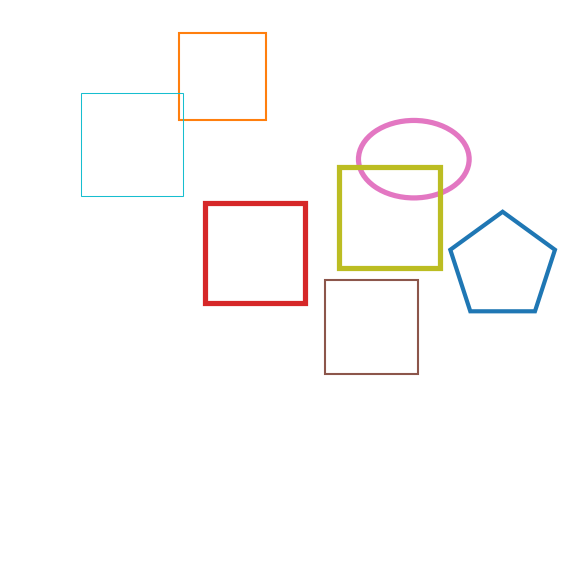[{"shape": "pentagon", "thickness": 2, "radius": 0.48, "center": [0.87, 0.537]}, {"shape": "square", "thickness": 1, "radius": 0.38, "center": [0.385, 0.867]}, {"shape": "square", "thickness": 2.5, "radius": 0.43, "center": [0.442, 0.561]}, {"shape": "square", "thickness": 1, "radius": 0.41, "center": [0.643, 0.433]}, {"shape": "oval", "thickness": 2.5, "radius": 0.48, "center": [0.717, 0.723]}, {"shape": "square", "thickness": 2.5, "radius": 0.44, "center": [0.674, 0.622]}, {"shape": "square", "thickness": 0.5, "radius": 0.44, "center": [0.229, 0.748]}]